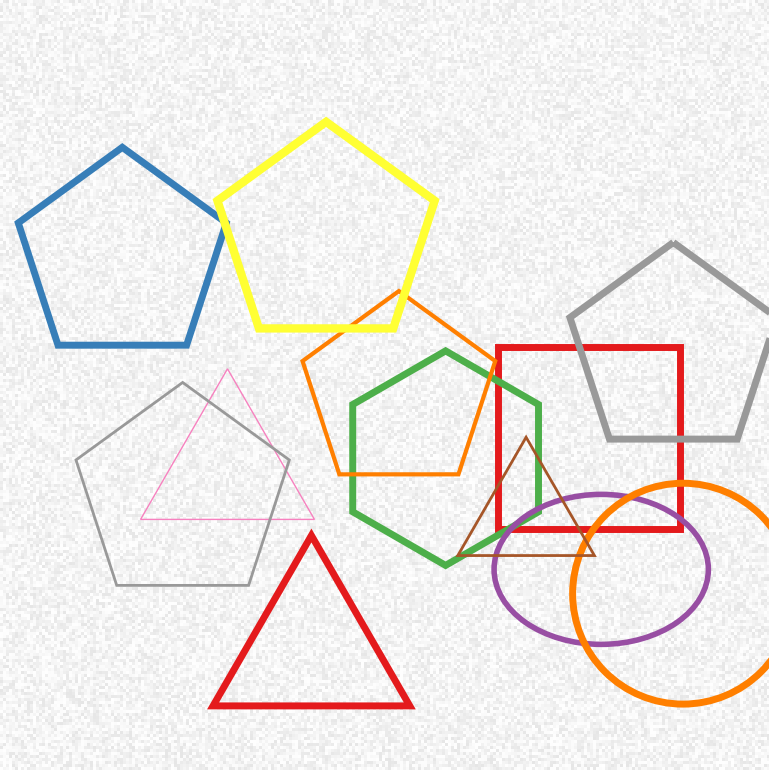[{"shape": "square", "thickness": 2.5, "radius": 0.59, "center": [0.765, 0.431]}, {"shape": "triangle", "thickness": 2.5, "radius": 0.74, "center": [0.404, 0.157]}, {"shape": "pentagon", "thickness": 2.5, "radius": 0.71, "center": [0.159, 0.667]}, {"shape": "hexagon", "thickness": 2.5, "radius": 0.7, "center": [0.579, 0.405]}, {"shape": "oval", "thickness": 2, "radius": 0.7, "center": [0.781, 0.261]}, {"shape": "circle", "thickness": 2.5, "radius": 0.72, "center": [0.887, 0.229]}, {"shape": "pentagon", "thickness": 1.5, "radius": 0.66, "center": [0.518, 0.49]}, {"shape": "pentagon", "thickness": 3, "radius": 0.74, "center": [0.424, 0.693]}, {"shape": "triangle", "thickness": 1, "radius": 0.51, "center": [0.683, 0.33]}, {"shape": "triangle", "thickness": 0.5, "radius": 0.65, "center": [0.295, 0.391]}, {"shape": "pentagon", "thickness": 1, "radius": 0.73, "center": [0.237, 0.358]}, {"shape": "pentagon", "thickness": 2.5, "radius": 0.71, "center": [0.874, 0.544]}]